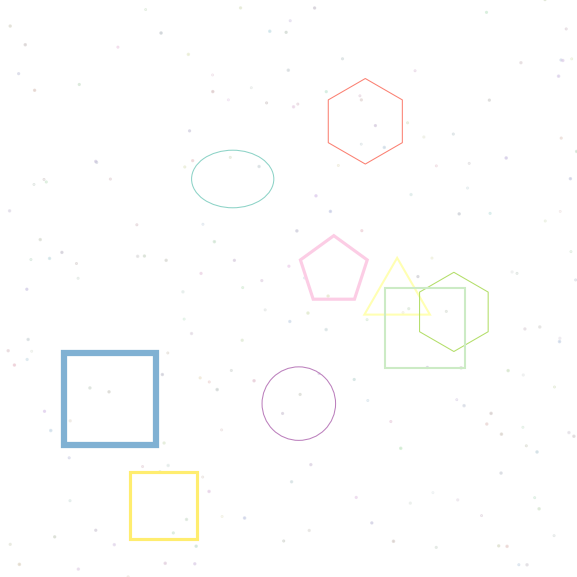[{"shape": "oval", "thickness": 0.5, "radius": 0.36, "center": [0.403, 0.689]}, {"shape": "triangle", "thickness": 1, "radius": 0.33, "center": [0.688, 0.487]}, {"shape": "hexagon", "thickness": 0.5, "radius": 0.37, "center": [0.633, 0.789]}, {"shape": "square", "thickness": 3, "radius": 0.4, "center": [0.191, 0.308]}, {"shape": "hexagon", "thickness": 0.5, "radius": 0.34, "center": [0.786, 0.459]}, {"shape": "pentagon", "thickness": 1.5, "radius": 0.3, "center": [0.578, 0.53]}, {"shape": "circle", "thickness": 0.5, "radius": 0.32, "center": [0.517, 0.3]}, {"shape": "square", "thickness": 1, "radius": 0.34, "center": [0.736, 0.431]}, {"shape": "square", "thickness": 1.5, "radius": 0.29, "center": [0.283, 0.123]}]